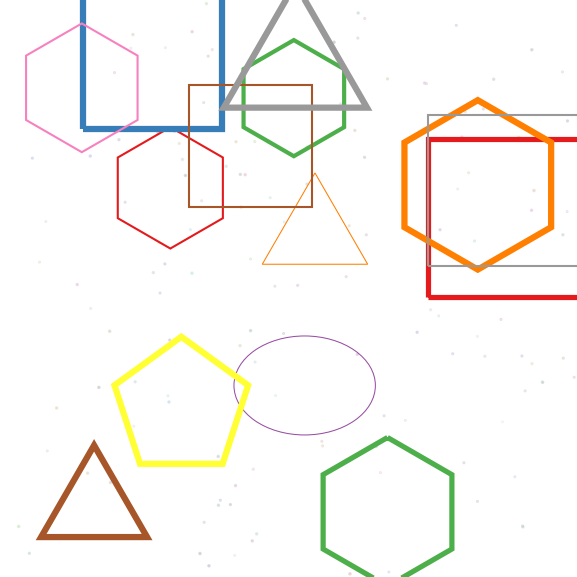[{"shape": "hexagon", "thickness": 1, "radius": 0.53, "center": [0.295, 0.674]}, {"shape": "square", "thickness": 2.5, "radius": 0.68, "center": [0.877, 0.621]}, {"shape": "square", "thickness": 3, "radius": 0.6, "center": [0.264, 0.896]}, {"shape": "hexagon", "thickness": 2.5, "radius": 0.64, "center": [0.671, 0.113]}, {"shape": "hexagon", "thickness": 2, "radius": 0.5, "center": [0.509, 0.829]}, {"shape": "oval", "thickness": 0.5, "radius": 0.61, "center": [0.528, 0.332]}, {"shape": "triangle", "thickness": 0.5, "radius": 0.53, "center": [0.545, 0.594]}, {"shape": "hexagon", "thickness": 3, "radius": 0.73, "center": [0.827, 0.679]}, {"shape": "pentagon", "thickness": 3, "radius": 0.61, "center": [0.314, 0.294]}, {"shape": "square", "thickness": 1, "radius": 0.53, "center": [0.434, 0.747]}, {"shape": "triangle", "thickness": 3, "radius": 0.53, "center": [0.163, 0.122]}, {"shape": "hexagon", "thickness": 1, "radius": 0.56, "center": [0.142, 0.847]}, {"shape": "triangle", "thickness": 3, "radius": 0.72, "center": [0.511, 0.884]}, {"shape": "square", "thickness": 1, "radius": 0.65, "center": [0.872, 0.669]}]